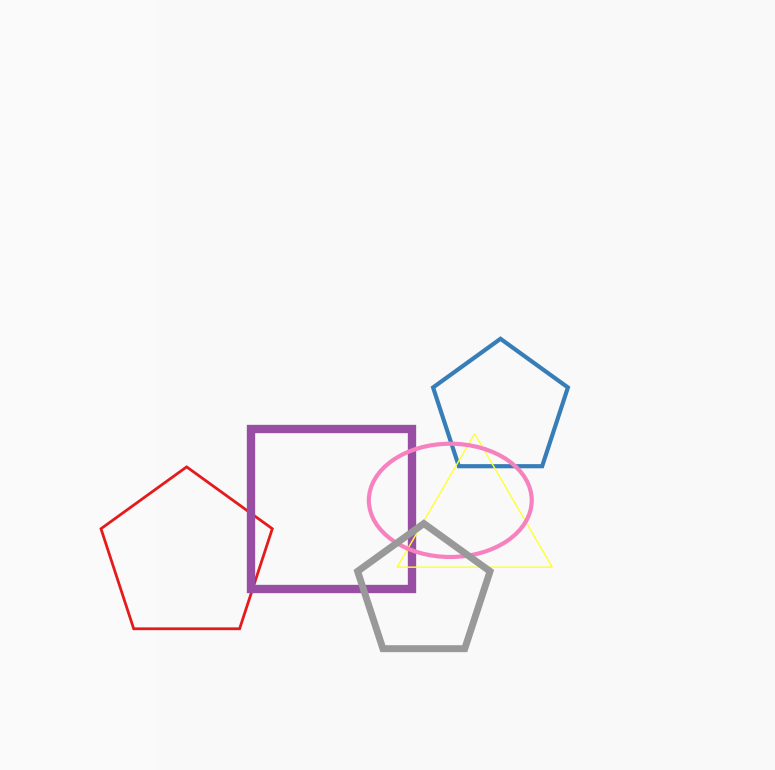[{"shape": "pentagon", "thickness": 1, "radius": 0.58, "center": [0.241, 0.277]}, {"shape": "pentagon", "thickness": 1.5, "radius": 0.46, "center": [0.646, 0.469]}, {"shape": "square", "thickness": 3, "radius": 0.52, "center": [0.428, 0.338]}, {"shape": "triangle", "thickness": 0.5, "radius": 0.58, "center": [0.612, 0.321]}, {"shape": "oval", "thickness": 1.5, "radius": 0.53, "center": [0.581, 0.35]}, {"shape": "pentagon", "thickness": 2.5, "radius": 0.45, "center": [0.547, 0.23]}]